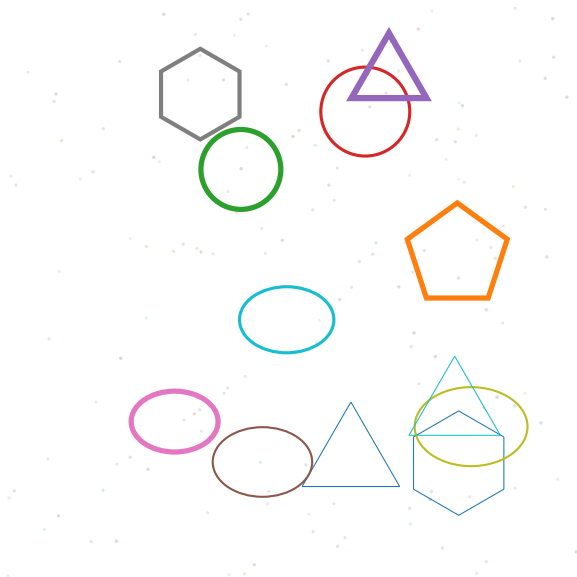[{"shape": "triangle", "thickness": 0.5, "radius": 0.49, "center": [0.608, 0.205]}, {"shape": "hexagon", "thickness": 0.5, "radius": 0.45, "center": [0.794, 0.197]}, {"shape": "pentagon", "thickness": 2.5, "radius": 0.46, "center": [0.792, 0.557]}, {"shape": "circle", "thickness": 2.5, "radius": 0.35, "center": [0.417, 0.706]}, {"shape": "circle", "thickness": 1.5, "radius": 0.38, "center": [0.633, 0.806]}, {"shape": "triangle", "thickness": 3, "radius": 0.37, "center": [0.674, 0.867]}, {"shape": "oval", "thickness": 1, "radius": 0.43, "center": [0.454, 0.199]}, {"shape": "oval", "thickness": 2.5, "radius": 0.38, "center": [0.302, 0.269]}, {"shape": "hexagon", "thickness": 2, "radius": 0.39, "center": [0.347, 0.836]}, {"shape": "oval", "thickness": 1, "radius": 0.49, "center": [0.816, 0.26]}, {"shape": "oval", "thickness": 1.5, "radius": 0.41, "center": [0.496, 0.445]}, {"shape": "triangle", "thickness": 0.5, "radius": 0.46, "center": [0.787, 0.291]}]